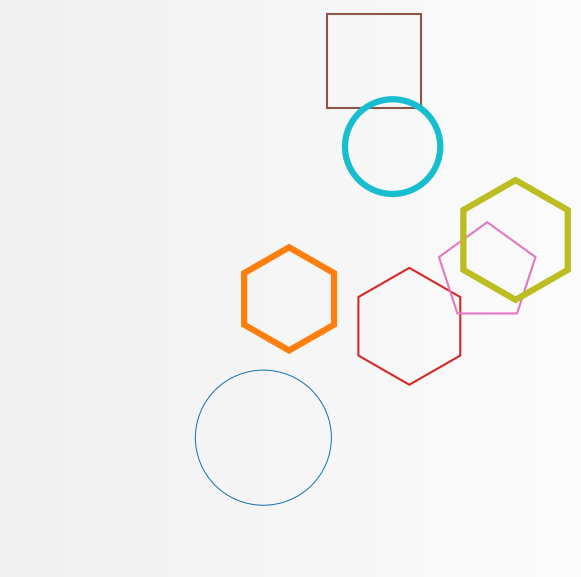[{"shape": "circle", "thickness": 0.5, "radius": 0.58, "center": [0.453, 0.241]}, {"shape": "hexagon", "thickness": 3, "radius": 0.45, "center": [0.497, 0.482]}, {"shape": "hexagon", "thickness": 1, "radius": 0.51, "center": [0.704, 0.434]}, {"shape": "square", "thickness": 1, "radius": 0.41, "center": [0.644, 0.894]}, {"shape": "pentagon", "thickness": 1, "radius": 0.44, "center": [0.838, 0.527]}, {"shape": "hexagon", "thickness": 3, "radius": 0.52, "center": [0.887, 0.584]}, {"shape": "circle", "thickness": 3, "radius": 0.41, "center": [0.675, 0.745]}]